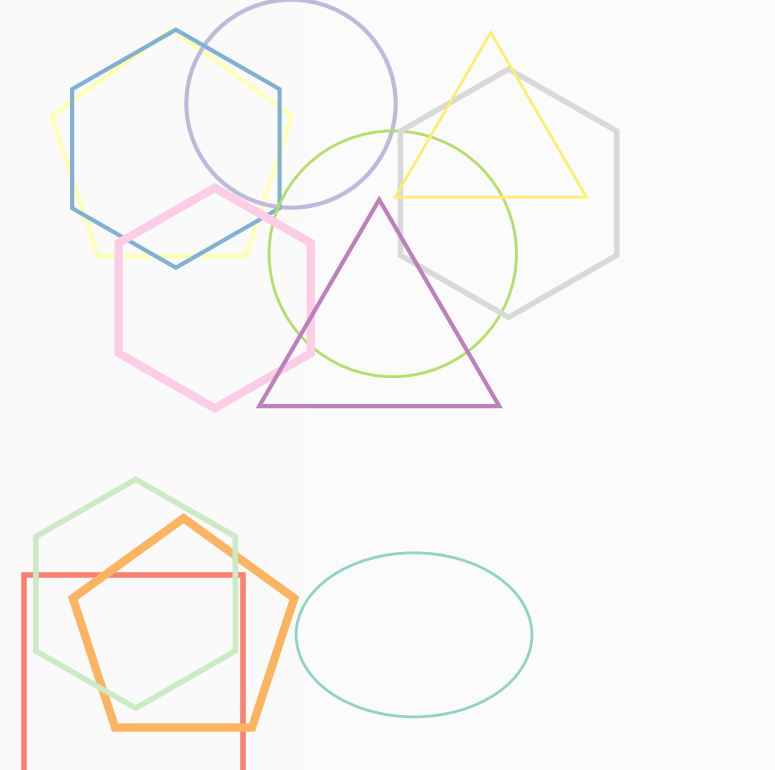[{"shape": "oval", "thickness": 1, "radius": 0.76, "center": [0.534, 0.176]}, {"shape": "pentagon", "thickness": 1.5, "radius": 0.81, "center": [0.222, 0.799]}, {"shape": "circle", "thickness": 1.5, "radius": 0.68, "center": [0.376, 0.865]}, {"shape": "square", "thickness": 2, "radius": 0.71, "center": [0.173, 0.112]}, {"shape": "hexagon", "thickness": 1.5, "radius": 0.77, "center": [0.227, 0.807]}, {"shape": "pentagon", "thickness": 3, "radius": 0.75, "center": [0.237, 0.177]}, {"shape": "circle", "thickness": 1, "radius": 0.8, "center": [0.507, 0.67]}, {"shape": "hexagon", "thickness": 3, "radius": 0.72, "center": [0.277, 0.613]}, {"shape": "hexagon", "thickness": 2, "radius": 0.81, "center": [0.656, 0.749]}, {"shape": "triangle", "thickness": 1.5, "radius": 0.89, "center": [0.489, 0.562]}, {"shape": "hexagon", "thickness": 2, "radius": 0.74, "center": [0.175, 0.229]}, {"shape": "triangle", "thickness": 1, "radius": 0.71, "center": [0.633, 0.815]}]